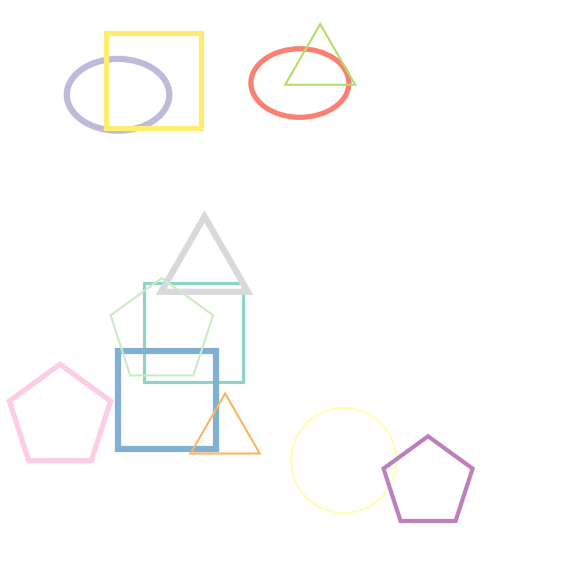[{"shape": "square", "thickness": 1.5, "radius": 0.43, "center": [0.335, 0.424]}, {"shape": "circle", "thickness": 1, "radius": 0.45, "center": [0.595, 0.202]}, {"shape": "oval", "thickness": 3, "radius": 0.44, "center": [0.204, 0.835]}, {"shape": "oval", "thickness": 2.5, "radius": 0.42, "center": [0.519, 0.855]}, {"shape": "square", "thickness": 3, "radius": 0.42, "center": [0.289, 0.307]}, {"shape": "triangle", "thickness": 1, "radius": 0.35, "center": [0.39, 0.248]}, {"shape": "triangle", "thickness": 1, "radius": 0.35, "center": [0.554, 0.887]}, {"shape": "pentagon", "thickness": 2.5, "radius": 0.46, "center": [0.104, 0.276]}, {"shape": "triangle", "thickness": 3, "radius": 0.43, "center": [0.354, 0.537]}, {"shape": "pentagon", "thickness": 2, "radius": 0.41, "center": [0.741, 0.163]}, {"shape": "pentagon", "thickness": 1, "radius": 0.47, "center": [0.28, 0.424]}, {"shape": "square", "thickness": 2.5, "radius": 0.41, "center": [0.265, 0.86]}]